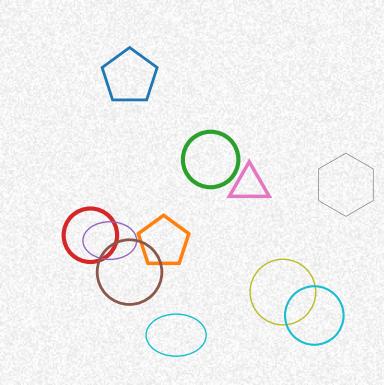[{"shape": "pentagon", "thickness": 2, "radius": 0.38, "center": [0.337, 0.801]}, {"shape": "pentagon", "thickness": 2.5, "radius": 0.34, "center": [0.425, 0.372]}, {"shape": "circle", "thickness": 3, "radius": 0.36, "center": [0.547, 0.586]}, {"shape": "circle", "thickness": 3, "radius": 0.35, "center": [0.235, 0.389]}, {"shape": "oval", "thickness": 1, "radius": 0.35, "center": [0.285, 0.375]}, {"shape": "circle", "thickness": 2, "radius": 0.42, "center": [0.336, 0.293]}, {"shape": "triangle", "thickness": 2.5, "radius": 0.3, "center": [0.647, 0.52]}, {"shape": "hexagon", "thickness": 0.5, "radius": 0.41, "center": [0.898, 0.52]}, {"shape": "circle", "thickness": 1, "radius": 0.43, "center": [0.735, 0.241]}, {"shape": "oval", "thickness": 1, "radius": 0.39, "center": [0.457, 0.129]}, {"shape": "circle", "thickness": 1.5, "radius": 0.38, "center": [0.816, 0.181]}]